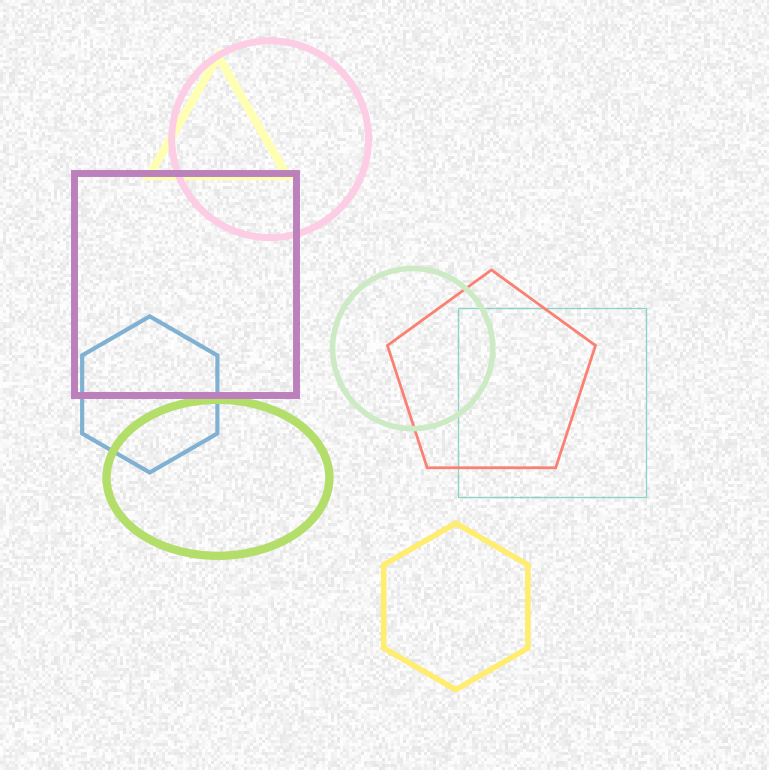[{"shape": "square", "thickness": 0.5, "radius": 0.61, "center": [0.717, 0.477]}, {"shape": "triangle", "thickness": 3, "radius": 0.52, "center": [0.283, 0.823]}, {"shape": "pentagon", "thickness": 1, "radius": 0.71, "center": [0.638, 0.507]}, {"shape": "hexagon", "thickness": 1.5, "radius": 0.51, "center": [0.195, 0.488]}, {"shape": "oval", "thickness": 3, "radius": 0.72, "center": [0.283, 0.379]}, {"shape": "circle", "thickness": 2.5, "radius": 0.64, "center": [0.351, 0.819]}, {"shape": "square", "thickness": 2.5, "radius": 0.72, "center": [0.241, 0.631]}, {"shape": "circle", "thickness": 2, "radius": 0.52, "center": [0.536, 0.547]}, {"shape": "hexagon", "thickness": 2, "radius": 0.54, "center": [0.592, 0.212]}]